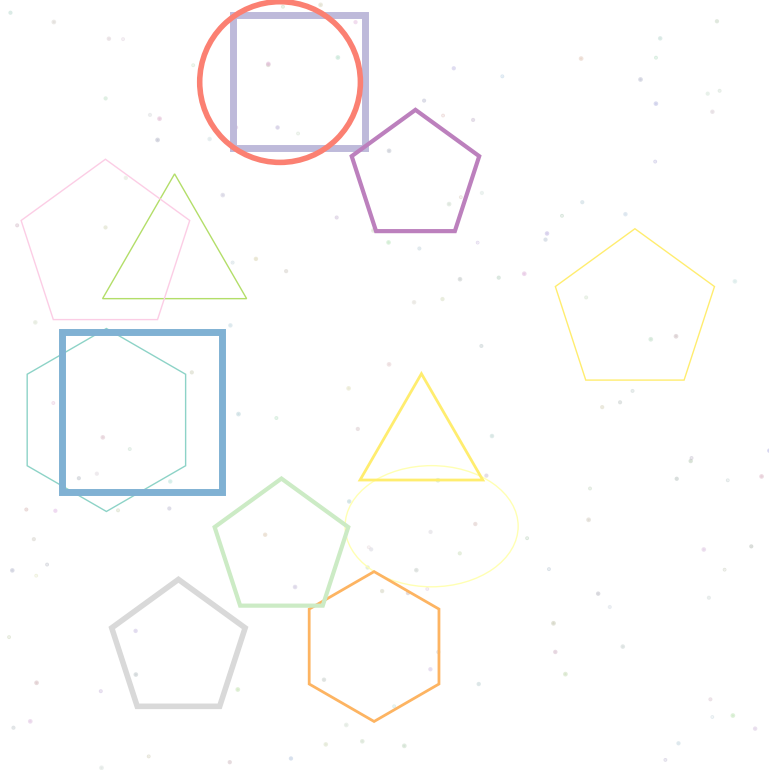[{"shape": "hexagon", "thickness": 0.5, "radius": 0.59, "center": [0.138, 0.455]}, {"shape": "oval", "thickness": 0.5, "radius": 0.56, "center": [0.561, 0.317]}, {"shape": "square", "thickness": 2.5, "radius": 0.43, "center": [0.388, 0.894]}, {"shape": "circle", "thickness": 2, "radius": 0.52, "center": [0.364, 0.893]}, {"shape": "square", "thickness": 2.5, "radius": 0.52, "center": [0.184, 0.465]}, {"shape": "hexagon", "thickness": 1, "radius": 0.49, "center": [0.486, 0.16]}, {"shape": "triangle", "thickness": 0.5, "radius": 0.54, "center": [0.227, 0.666]}, {"shape": "pentagon", "thickness": 0.5, "radius": 0.58, "center": [0.137, 0.678]}, {"shape": "pentagon", "thickness": 2, "radius": 0.46, "center": [0.232, 0.156]}, {"shape": "pentagon", "thickness": 1.5, "radius": 0.44, "center": [0.54, 0.77]}, {"shape": "pentagon", "thickness": 1.5, "radius": 0.46, "center": [0.366, 0.287]}, {"shape": "pentagon", "thickness": 0.5, "radius": 0.54, "center": [0.825, 0.594]}, {"shape": "triangle", "thickness": 1, "radius": 0.46, "center": [0.547, 0.423]}]